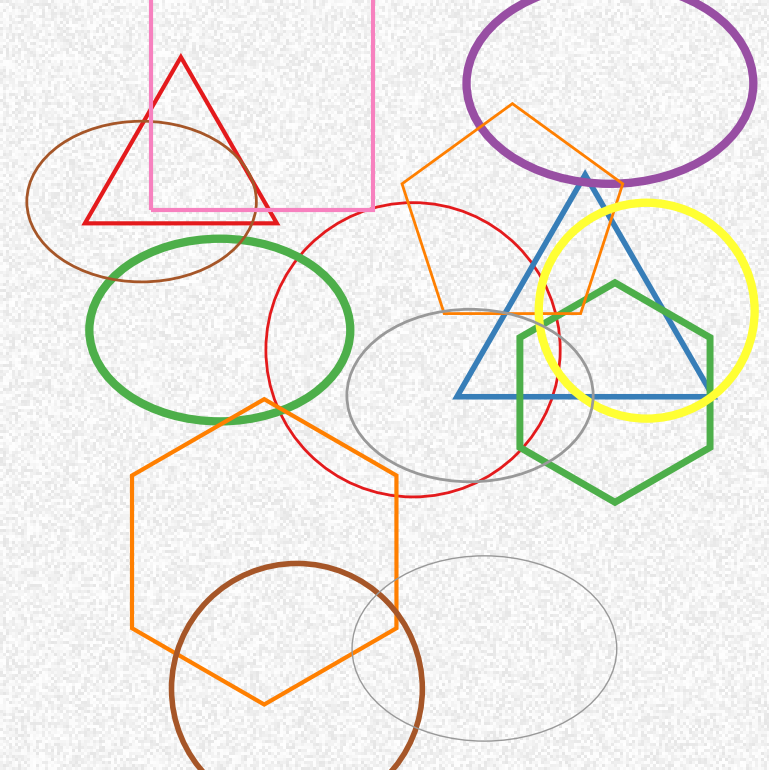[{"shape": "triangle", "thickness": 1.5, "radius": 0.72, "center": [0.235, 0.782]}, {"shape": "circle", "thickness": 1, "radius": 0.96, "center": [0.536, 0.546]}, {"shape": "triangle", "thickness": 2, "radius": 0.96, "center": [0.76, 0.581]}, {"shape": "hexagon", "thickness": 2.5, "radius": 0.71, "center": [0.799, 0.49]}, {"shape": "oval", "thickness": 3, "radius": 0.85, "center": [0.285, 0.571]}, {"shape": "oval", "thickness": 3, "radius": 0.93, "center": [0.792, 0.892]}, {"shape": "hexagon", "thickness": 1.5, "radius": 0.99, "center": [0.343, 0.283]}, {"shape": "pentagon", "thickness": 1, "radius": 0.75, "center": [0.665, 0.715]}, {"shape": "circle", "thickness": 3, "radius": 0.7, "center": [0.84, 0.597]}, {"shape": "circle", "thickness": 2, "radius": 0.81, "center": [0.386, 0.105]}, {"shape": "oval", "thickness": 1, "radius": 0.75, "center": [0.184, 0.738]}, {"shape": "square", "thickness": 1.5, "radius": 0.72, "center": [0.34, 0.871]}, {"shape": "oval", "thickness": 1, "radius": 0.8, "center": [0.61, 0.486]}, {"shape": "oval", "thickness": 0.5, "radius": 0.86, "center": [0.629, 0.158]}]